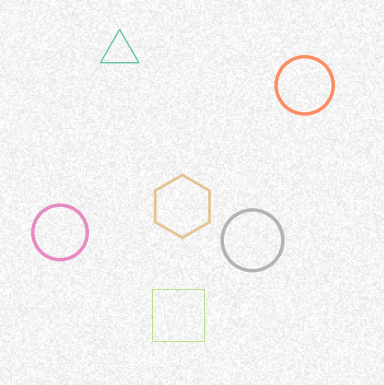[{"shape": "triangle", "thickness": 1, "radius": 0.29, "center": [0.311, 0.866]}, {"shape": "circle", "thickness": 2.5, "radius": 0.37, "center": [0.791, 0.778]}, {"shape": "circle", "thickness": 2.5, "radius": 0.35, "center": [0.156, 0.396]}, {"shape": "square", "thickness": 0.5, "radius": 0.34, "center": [0.462, 0.182]}, {"shape": "hexagon", "thickness": 2, "radius": 0.41, "center": [0.474, 0.464]}, {"shape": "circle", "thickness": 2.5, "radius": 0.39, "center": [0.656, 0.376]}]